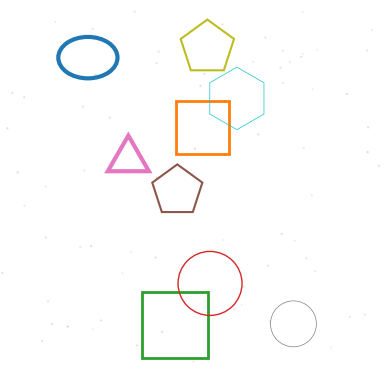[{"shape": "oval", "thickness": 3, "radius": 0.38, "center": [0.228, 0.85]}, {"shape": "square", "thickness": 2, "radius": 0.35, "center": [0.526, 0.668]}, {"shape": "square", "thickness": 2, "radius": 0.43, "center": [0.455, 0.157]}, {"shape": "circle", "thickness": 1, "radius": 0.42, "center": [0.546, 0.264]}, {"shape": "pentagon", "thickness": 1.5, "radius": 0.34, "center": [0.461, 0.505]}, {"shape": "triangle", "thickness": 3, "radius": 0.31, "center": [0.333, 0.586]}, {"shape": "circle", "thickness": 0.5, "radius": 0.3, "center": [0.762, 0.159]}, {"shape": "pentagon", "thickness": 1.5, "radius": 0.36, "center": [0.539, 0.876]}, {"shape": "hexagon", "thickness": 0.5, "radius": 0.41, "center": [0.615, 0.744]}]